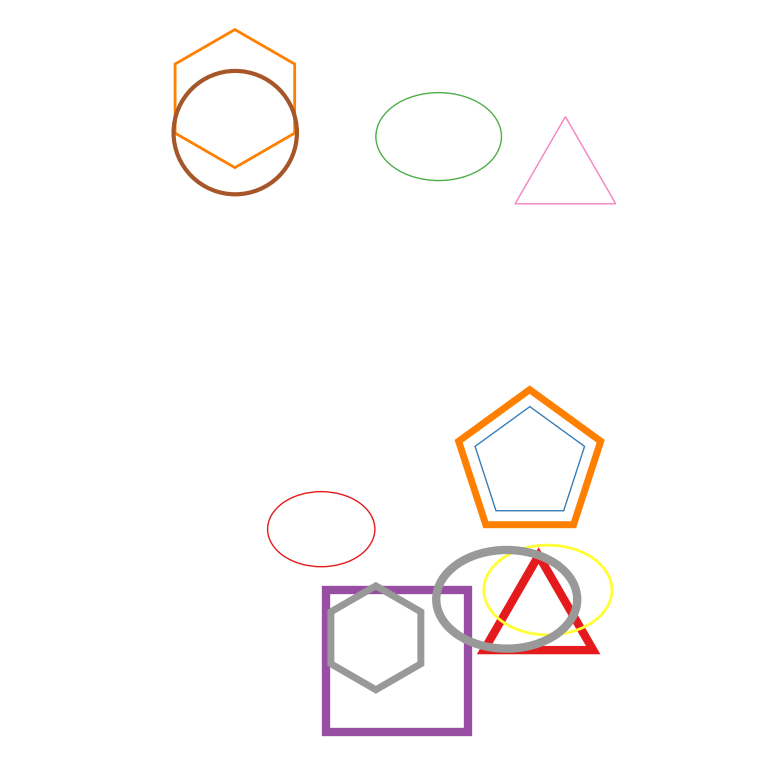[{"shape": "oval", "thickness": 0.5, "radius": 0.35, "center": [0.417, 0.313]}, {"shape": "triangle", "thickness": 3, "radius": 0.41, "center": [0.7, 0.197]}, {"shape": "pentagon", "thickness": 0.5, "radius": 0.37, "center": [0.688, 0.397]}, {"shape": "oval", "thickness": 0.5, "radius": 0.41, "center": [0.57, 0.823]}, {"shape": "square", "thickness": 3, "radius": 0.46, "center": [0.515, 0.141]}, {"shape": "hexagon", "thickness": 1, "radius": 0.45, "center": [0.305, 0.872]}, {"shape": "pentagon", "thickness": 2.5, "radius": 0.48, "center": [0.688, 0.397]}, {"shape": "oval", "thickness": 1, "radius": 0.42, "center": [0.712, 0.234]}, {"shape": "circle", "thickness": 1.5, "radius": 0.4, "center": [0.306, 0.828]}, {"shape": "triangle", "thickness": 0.5, "radius": 0.38, "center": [0.734, 0.773]}, {"shape": "oval", "thickness": 3, "radius": 0.46, "center": [0.658, 0.222]}, {"shape": "hexagon", "thickness": 2.5, "radius": 0.34, "center": [0.488, 0.172]}]